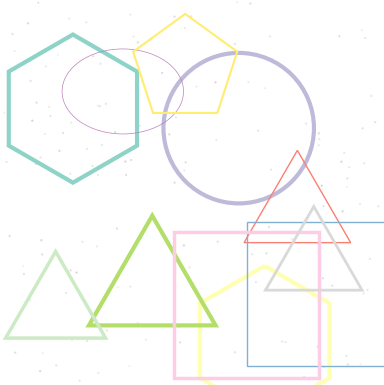[{"shape": "hexagon", "thickness": 3, "radius": 0.96, "center": [0.189, 0.718]}, {"shape": "hexagon", "thickness": 3, "radius": 0.97, "center": [0.688, 0.115]}, {"shape": "circle", "thickness": 3, "radius": 0.98, "center": [0.62, 0.667]}, {"shape": "triangle", "thickness": 1, "radius": 0.8, "center": [0.772, 0.45]}, {"shape": "square", "thickness": 1, "radius": 0.93, "center": [0.827, 0.236]}, {"shape": "triangle", "thickness": 3, "radius": 0.95, "center": [0.395, 0.25]}, {"shape": "square", "thickness": 2.5, "radius": 0.95, "center": [0.64, 0.208]}, {"shape": "triangle", "thickness": 2, "radius": 0.72, "center": [0.815, 0.319]}, {"shape": "oval", "thickness": 0.5, "radius": 0.79, "center": [0.319, 0.762]}, {"shape": "triangle", "thickness": 2.5, "radius": 0.75, "center": [0.144, 0.197]}, {"shape": "pentagon", "thickness": 1.5, "radius": 0.71, "center": [0.481, 0.822]}]